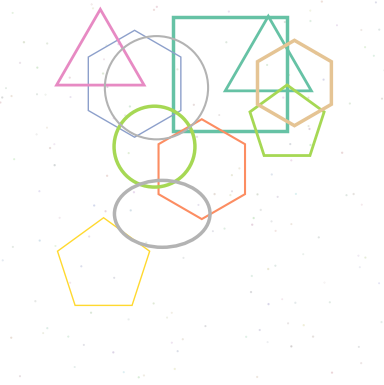[{"shape": "square", "thickness": 2.5, "radius": 0.74, "center": [0.598, 0.807]}, {"shape": "triangle", "thickness": 2, "radius": 0.65, "center": [0.697, 0.829]}, {"shape": "hexagon", "thickness": 1.5, "radius": 0.65, "center": [0.524, 0.561]}, {"shape": "hexagon", "thickness": 1, "radius": 0.69, "center": [0.35, 0.782]}, {"shape": "triangle", "thickness": 2, "radius": 0.66, "center": [0.261, 0.845]}, {"shape": "pentagon", "thickness": 2, "radius": 0.51, "center": [0.746, 0.678]}, {"shape": "circle", "thickness": 2.5, "radius": 0.53, "center": [0.401, 0.619]}, {"shape": "pentagon", "thickness": 1, "radius": 0.63, "center": [0.269, 0.309]}, {"shape": "hexagon", "thickness": 2.5, "radius": 0.55, "center": [0.765, 0.784]}, {"shape": "circle", "thickness": 1.5, "radius": 0.67, "center": [0.406, 0.772]}, {"shape": "oval", "thickness": 2.5, "radius": 0.62, "center": [0.421, 0.445]}]